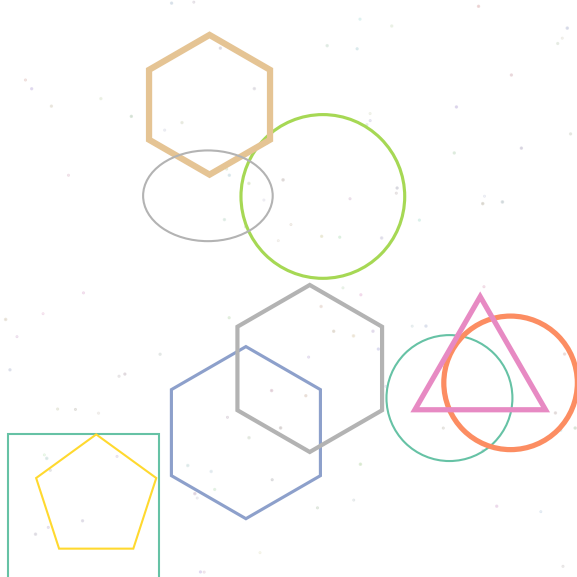[{"shape": "square", "thickness": 1, "radius": 0.65, "center": [0.145, 0.117]}, {"shape": "circle", "thickness": 1, "radius": 0.55, "center": [0.778, 0.31]}, {"shape": "circle", "thickness": 2.5, "radius": 0.58, "center": [0.884, 0.336]}, {"shape": "hexagon", "thickness": 1.5, "radius": 0.74, "center": [0.426, 0.25]}, {"shape": "triangle", "thickness": 2.5, "radius": 0.65, "center": [0.832, 0.355]}, {"shape": "circle", "thickness": 1.5, "radius": 0.71, "center": [0.559, 0.659]}, {"shape": "pentagon", "thickness": 1, "radius": 0.55, "center": [0.167, 0.138]}, {"shape": "hexagon", "thickness": 3, "radius": 0.6, "center": [0.363, 0.818]}, {"shape": "oval", "thickness": 1, "radius": 0.56, "center": [0.36, 0.66]}, {"shape": "hexagon", "thickness": 2, "radius": 0.72, "center": [0.536, 0.361]}]